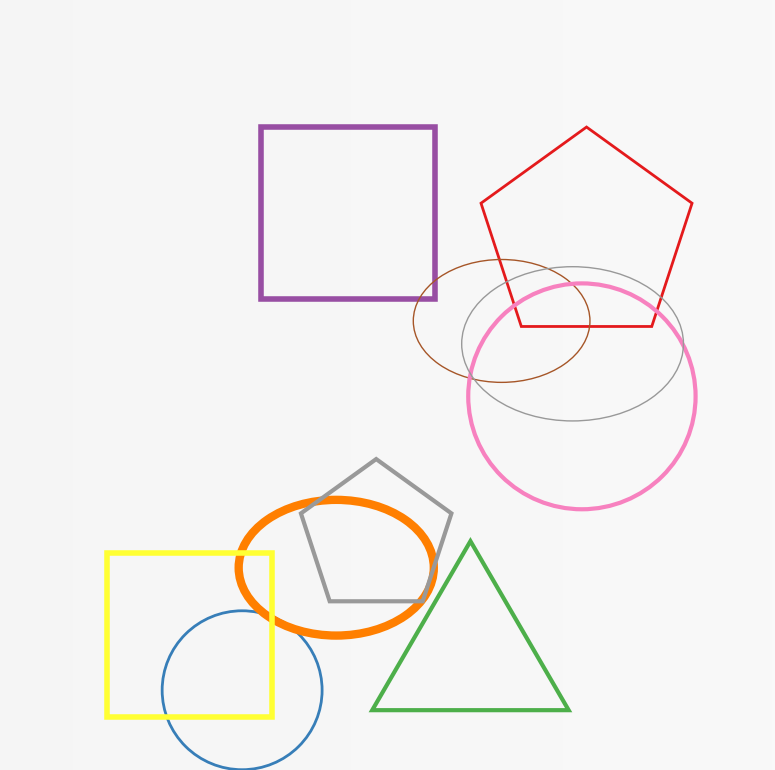[{"shape": "pentagon", "thickness": 1, "radius": 0.72, "center": [0.757, 0.692]}, {"shape": "circle", "thickness": 1, "radius": 0.52, "center": [0.312, 0.104]}, {"shape": "triangle", "thickness": 1.5, "radius": 0.73, "center": [0.607, 0.151]}, {"shape": "square", "thickness": 2, "radius": 0.56, "center": [0.449, 0.723]}, {"shape": "oval", "thickness": 3, "radius": 0.63, "center": [0.434, 0.263]}, {"shape": "square", "thickness": 2, "radius": 0.53, "center": [0.245, 0.175]}, {"shape": "oval", "thickness": 0.5, "radius": 0.57, "center": [0.647, 0.583]}, {"shape": "circle", "thickness": 1.5, "radius": 0.73, "center": [0.751, 0.485]}, {"shape": "pentagon", "thickness": 1.5, "radius": 0.51, "center": [0.485, 0.302]}, {"shape": "oval", "thickness": 0.5, "radius": 0.72, "center": [0.739, 0.553]}]